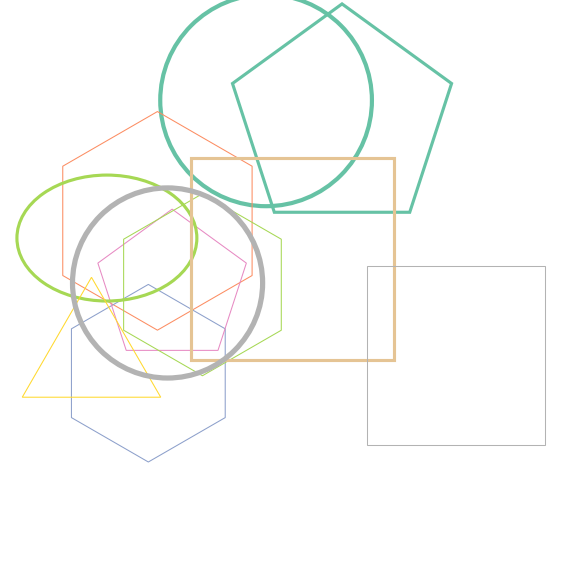[{"shape": "circle", "thickness": 2, "radius": 0.92, "center": [0.461, 0.825]}, {"shape": "pentagon", "thickness": 1.5, "radius": 1.0, "center": [0.592, 0.793]}, {"shape": "hexagon", "thickness": 0.5, "radius": 0.95, "center": [0.273, 0.617]}, {"shape": "hexagon", "thickness": 0.5, "radius": 0.77, "center": [0.257, 0.353]}, {"shape": "pentagon", "thickness": 0.5, "radius": 0.68, "center": [0.298, 0.502]}, {"shape": "hexagon", "thickness": 0.5, "radius": 0.79, "center": [0.351, 0.506]}, {"shape": "oval", "thickness": 1.5, "radius": 0.78, "center": [0.185, 0.587]}, {"shape": "triangle", "thickness": 0.5, "radius": 0.69, "center": [0.158, 0.381]}, {"shape": "square", "thickness": 1.5, "radius": 0.88, "center": [0.506, 0.55]}, {"shape": "circle", "thickness": 2.5, "radius": 0.82, "center": [0.29, 0.509]}, {"shape": "square", "thickness": 0.5, "radius": 0.77, "center": [0.79, 0.384]}]